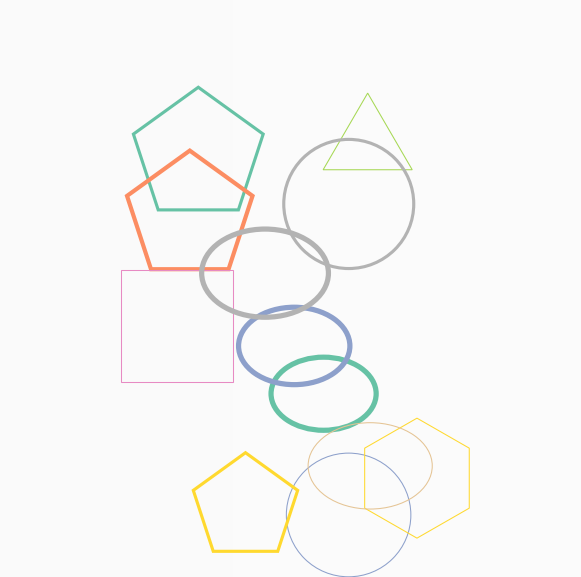[{"shape": "pentagon", "thickness": 1.5, "radius": 0.59, "center": [0.341, 0.731]}, {"shape": "oval", "thickness": 2.5, "radius": 0.45, "center": [0.557, 0.317]}, {"shape": "pentagon", "thickness": 2, "radius": 0.57, "center": [0.327, 0.625]}, {"shape": "circle", "thickness": 0.5, "radius": 0.54, "center": [0.6, 0.107]}, {"shape": "oval", "thickness": 2.5, "radius": 0.48, "center": [0.506, 0.4]}, {"shape": "square", "thickness": 0.5, "radius": 0.49, "center": [0.304, 0.435]}, {"shape": "triangle", "thickness": 0.5, "radius": 0.44, "center": [0.633, 0.749]}, {"shape": "pentagon", "thickness": 1.5, "radius": 0.47, "center": [0.422, 0.121]}, {"shape": "hexagon", "thickness": 0.5, "radius": 0.52, "center": [0.717, 0.171]}, {"shape": "oval", "thickness": 0.5, "radius": 0.53, "center": [0.637, 0.192]}, {"shape": "oval", "thickness": 2.5, "radius": 0.55, "center": [0.456, 0.526]}, {"shape": "circle", "thickness": 1.5, "radius": 0.56, "center": [0.6, 0.646]}]